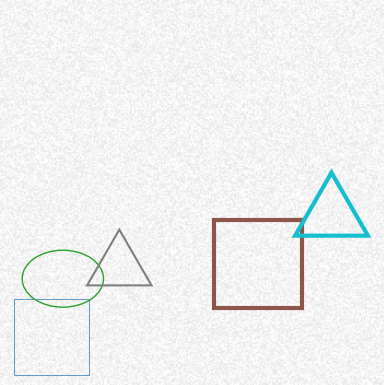[{"shape": "square", "thickness": 0.5, "radius": 0.49, "center": [0.134, 0.125]}, {"shape": "oval", "thickness": 1, "radius": 0.53, "center": [0.163, 0.276]}, {"shape": "square", "thickness": 3, "radius": 0.57, "center": [0.669, 0.315]}, {"shape": "triangle", "thickness": 1.5, "radius": 0.48, "center": [0.31, 0.307]}, {"shape": "triangle", "thickness": 3, "radius": 0.55, "center": [0.861, 0.442]}]